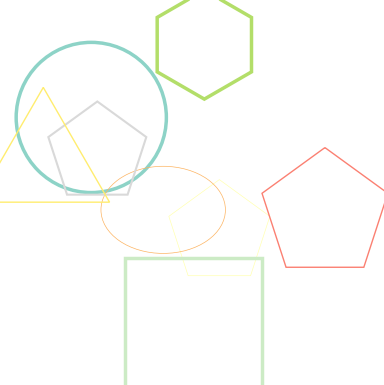[{"shape": "circle", "thickness": 2.5, "radius": 0.98, "center": [0.237, 0.695]}, {"shape": "pentagon", "thickness": 0.5, "radius": 0.69, "center": [0.57, 0.396]}, {"shape": "pentagon", "thickness": 1, "radius": 0.86, "center": [0.844, 0.445]}, {"shape": "oval", "thickness": 0.5, "radius": 0.81, "center": [0.424, 0.455]}, {"shape": "hexagon", "thickness": 2.5, "radius": 0.71, "center": [0.531, 0.884]}, {"shape": "pentagon", "thickness": 1.5, "radius": 0.67, "center": [0.253, 0.603]}, {"shape": "square", "thickness": 2.5, "radius": 0.9, "center": [0.502, 0.152]}, {"shape": "triangle", "thickness": 1, "radius": 0.99, "center": [0.112, 0.574]}]